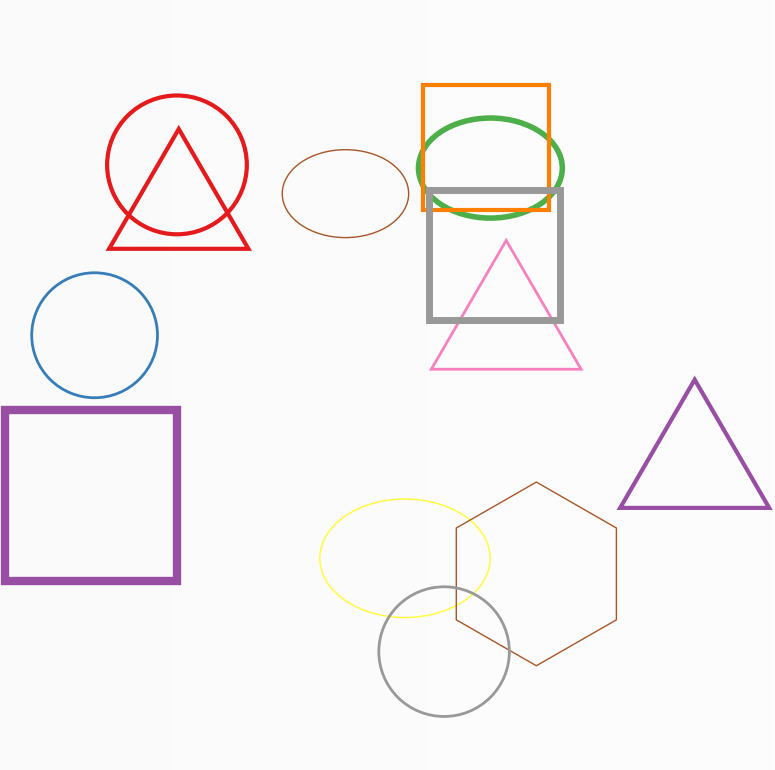[{"shape": "triangle", "thickness": 1.5, "radius": 0.52, "center": [0.231, 0.729]}, {"shape": "circle", "thickness": 1.5, "radius": 0.45, "center": [0.228, 0.786]}, {"shape": "circle", "thickness": 1, "radius": 0.41, "center": [0.122, 0.565]}, {"shape": "oval", "thickness": 2, "radius": 0.46, "center": [0.633, 0.782]}, {"shape": "triangle", "thickness": 1.5, "radius": 0.56, "center": [0.896, 0.396]}, {"shape": "square", "thickness": 3, "radius": 0.56, "center": [0.117, 0.357]}, {"shape": "square", "thickness": 1.5, "radius": 0.41, "center": [0.627, 0.808]}, {"shape": "oval", "thickness": 0.5, "radius": 0.55, "center": [0.523, 0.275]}, {"shape": "hexagon", "thickness": 0.5, "radius": 0.6, "center": [0.692, 0.255]}, {"shape": "oval", "thickness": 0.5, "radius": 0.41, "center": [0.446, 0.749]}, {"shape": "triangle", "thickness": 1, "radius": 0.56, "center": [0.653, 0.576]}, {"shape": "square", "thickness": 2.5, "radius": 0.42, "center": [0.638, 0.669]}, {"shape": "circle", "thickness": 1, "radius": 0.42, "center": [0.573, 0.154]}]